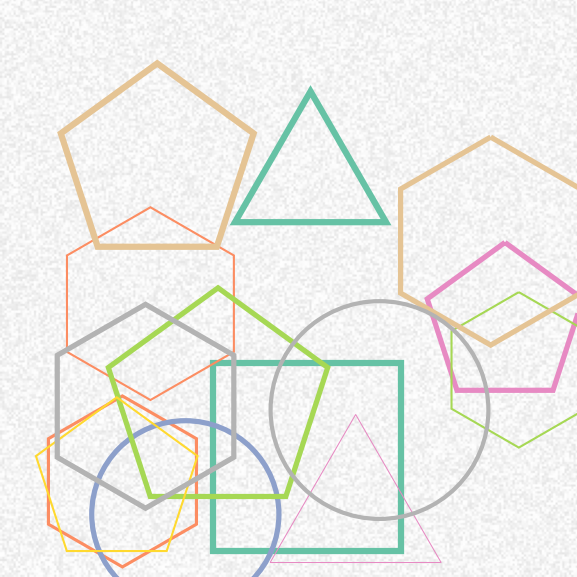[{"shape": "triangle", "thickness": 3, "radius": 0.76, "center": [0.538, 0.69]}, {"shape": "square", "thickness": 3, "radius": 0.81, "center": [0.532, 0.208]}, {"shape": "hexagon", "thickness": 1, "radius": 0.83, "center": [0.26, 0.473]}, {"shape": "hexagon", "thickness": 1.5, "radius": 0.74, "center": [0.212, 0.165]}, {"shape": "circle", "thickness": 2.5, "radius": 0.81, "center": [0.321, 0.109]}, {"shape": "triangle", "thickness": 0.5, "radius": 0.85, "center": [0.616, 0.111]}, {"shape": "pentagon", "thickness": 2.5, "radius": 0.71, "center": [0.874, 0.438]}, {"shape": "hexagon", "thickness": 1, "radius": 0.67, "center": [0.898, 0.359]}, {"shape": "pentagon", "thickness": 2.5, "radius": 1.0, "center": [0.378, 0.301]}, {"shape": "pentagon", "thickness": 1, "radius": 0.74, "center": [0.202, 0.164]}, {"shape": "hexagon", "thickness": 2.5, "radius": 0.9, "center": [0.85, 0.582]}, {"shape": "pentagon", "thickness": 3, "radius": 0.88, "center": [0.272, 0.714]}, {"shape": "circle", "thickness": 2, "radius": 0.94, "center": [0.657, 0.289]}, {"shape": "hexagon", "thickness": 2.5, "radius": 0.88, "center": [0.252, 0.296]}]